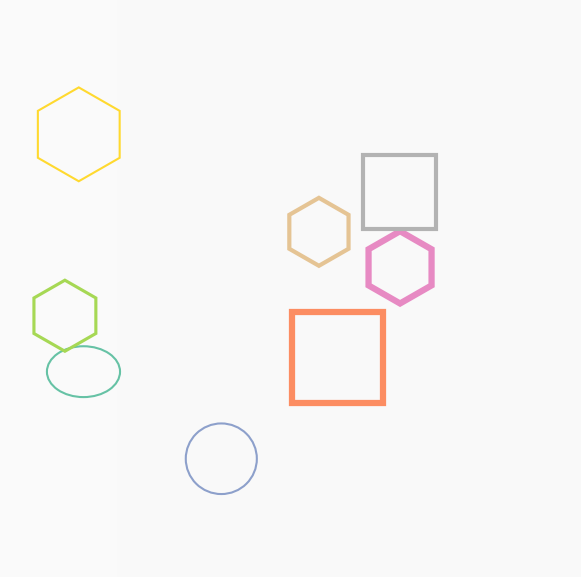[{"shape": "oval", "thickness": 1, "radius": 0.31, "center": [0.144, 0.356]}, {"shape": "square", "thickness": 3, "radius": 0.39, "center": [0.581, 0.38]}, {"shape": "circle", "thickness": 1, "radius": 0.31, "center": [0.381, 0.205]}, {"shape": "hexagon", "thickness": 3, "radius": 0.31, "center": [0.688, 0.536]}, {"shape": "hexagon", "thickness": 1.5, "radius": 0.31, "center": [0.112, 0.452]}, {"shape": "hexagon", "thickness": 1, "radius": 0.41, "center": [0.136, 0.767]}, {"shape": "hexagon", "thickness": 2, "radius": 0.29, "center": [0.549, 0.598]}, {"shape": "square", "thickness": 2, "radius": 0.32, "center": [0.687, 0.667]}]